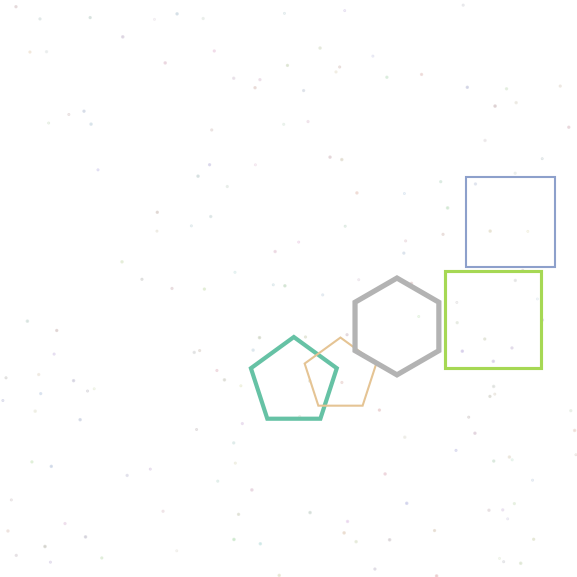[{"shape": "pentagon", "thickness": 2, "radius": 0.39, "center": [0.509, 0.337]}, {"shape": "square", "thickness": 1, "radius": 0.39, "center": [0.884, 0.614]}, {"shape": "square", "thickness": 1.5, "radius": 0.42, "center": [0.853, 0.446]}, {"shape": "pentagon", "thickness": 1, "radius": 0.33, "center": [0.59, 0.349]}, {"shape": "hexagon", "thickness": 2.5, "radius": 0.42, "center": [0.687, 0.434]}]